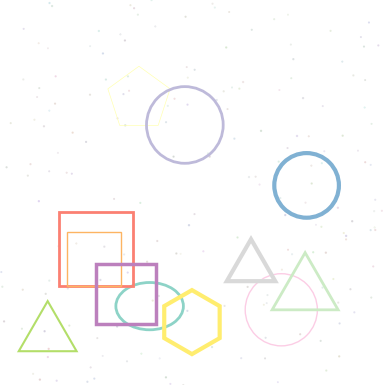[{"shape": "oval", "thickness": 2, "radius": 0.44, "center": [0.389, 0.205]}, {"shape": "pentagon", "thickness": 0.5, "radius": 0.42, "center": [0.361, 0.743]}, {"shape": "circle", "thickness": 2, "radius": 0.5, "center": [0.48, 0.675]}, {"shape": "square", "thickness": 2, "radius": 0.48, "center": [0.249, 0.354]}, {"shape": "circle", "thickness": 3, "radius": 0.42, "center": [0.796, 0.518]}, {"shape": "square", "thickness": 1, "radius": 0.35, "center": [0.244, 0.328]}, {"shape": "triangle", "thickness": 1.5, "radius": 0.43, "center": [0.124, 0.131]}, {"shape": "circle", "thickness": 1, "radius": 0.47, "center": [0.731, 0.195]}, {"shape": "triangle", "thickness": 3, "radius": 0.36, "center": [0.652, 0.306]}, {"shape": "square", "thickness": 2.5, "radius": 0.39, "center": [0.328, 0.236]}, {"shape": "triangle", "thickness": 2, "radius": 0.49, "center": [0.793, 0.245]}, {"shape": "hexagon", "thickness": 3, "radius": 0.42, "center": [0.499, 0.163]}]